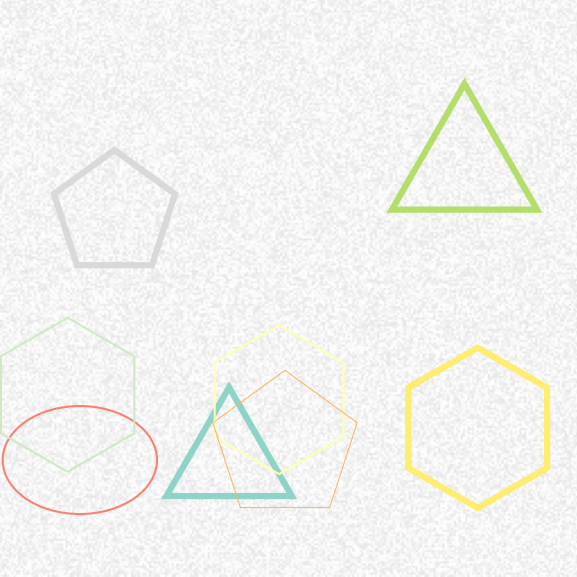[{"shape": "triangle", "thickness": 3, "radius": 0.63, "center": [0.397, 0.203]}, {"shape": "hexagon", "thickness": 1, "radius": 0.64, "center": [0.483, 0.307]}, {"shape": "oval", "thickness": 1, "radius": 0.67, "center": [0.138, 0.203]}, {"shape": "pentagon", "thickness": 0.5, "radius": 0.66, "center": [0.494, 0.227]}, {"shape": "triangle", "thickness": 3, "radius": 0.73, "center": [0.804, 0.709]}, {"shape": "pentagon", "thickness": 3, "radius": 0.55, "center": [0.198, 0.629]}, {"shape": "hexagon", "thickness": 1, "radius": 0.67, "center": [0.117, 0.316]}, {"shape": "hexagon", "thickness": 3, "radius": 0.69, "center": [0.827, 0.258]}]